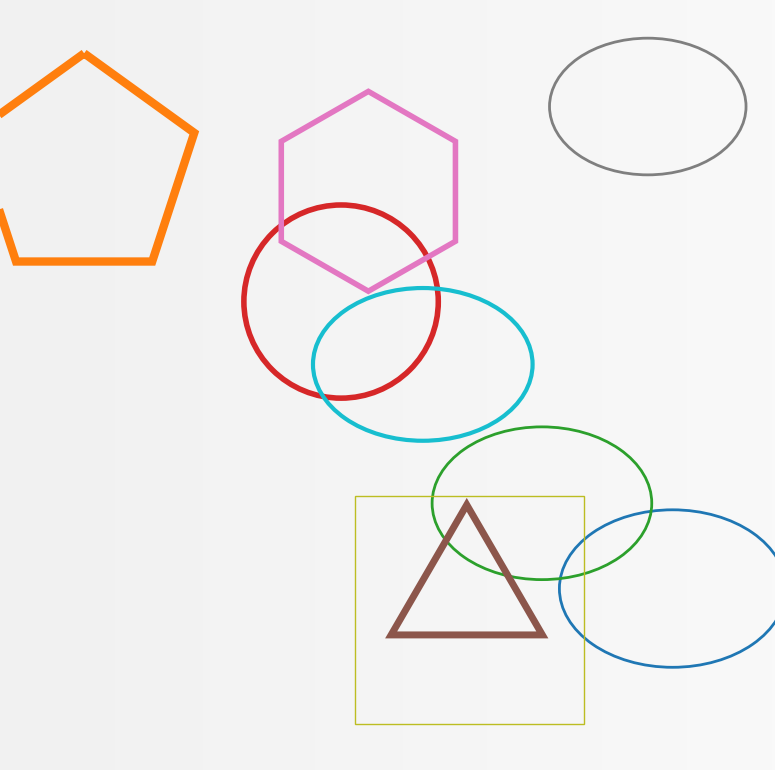[{"shape": "oval", "thickness": 1, "radius": 0.73, "center": [0.868, 0.236]}, {"shape": "pentagon", "thickness": 3, "radius": 0.75, "center": [0.109, 0.781]}, {"shape": "oval", "thickness": 1, "radius": 0.71, "center": [0.699, 0.346]}, {"shape": "circle", "thickness": 2, "radius": 0.63, "center": [0.44, 0.608]}, {"shape": "triangle", "thickness": 2.5, "radius": 0.56, "center": [0.602, 0.232]}, {"shape": "hexagon", "thickness": 2, "radius": 0.65, "center": [0.475, 0.752]}, {"shape": "oval", "thickness": 1, "radius": 0.63, "center": [0.836, 0.862]}, {"shape": "square", "thickness": 0.5, "radius": 0.74, "center": [0.606, 0.208]}, {"shape": "oval", "thickness": 1.5, "radius": 0.71, "center": [0.546, 0.527]}]